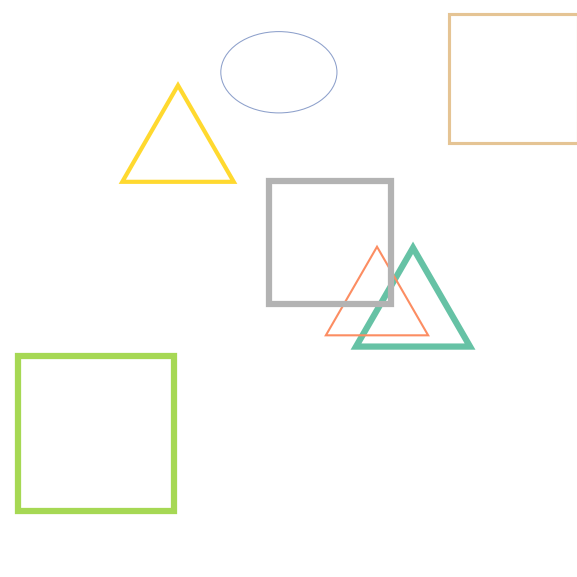[{"shape": "triangle", "thickness": 3, "radius": 0.57, "center": [0.715, 0.456]}, {"shape": "triangle", "thickness": 1, "radius": 0.51, "center": [0.653, 0.47]}, {"shape": "oval", "thickness": 0.5, "radius": 0.5, "center": [0.483, 0.874]}, {"shape": "square", "thickness": 3, "radius": 0.67, "center": [0.166, 0.249]}, {"shape": "triangle", "thickness": 2, "radius": 0.56, "center": [0.308, 0.74]}, {"shape": "square", "thickness": 1.5, "radius": 0.56, "center": [0.889, 0.863]}, {"shape": "square", "thickness": 3, "radius": 0.53, "center": [0.571, 0.579]}]